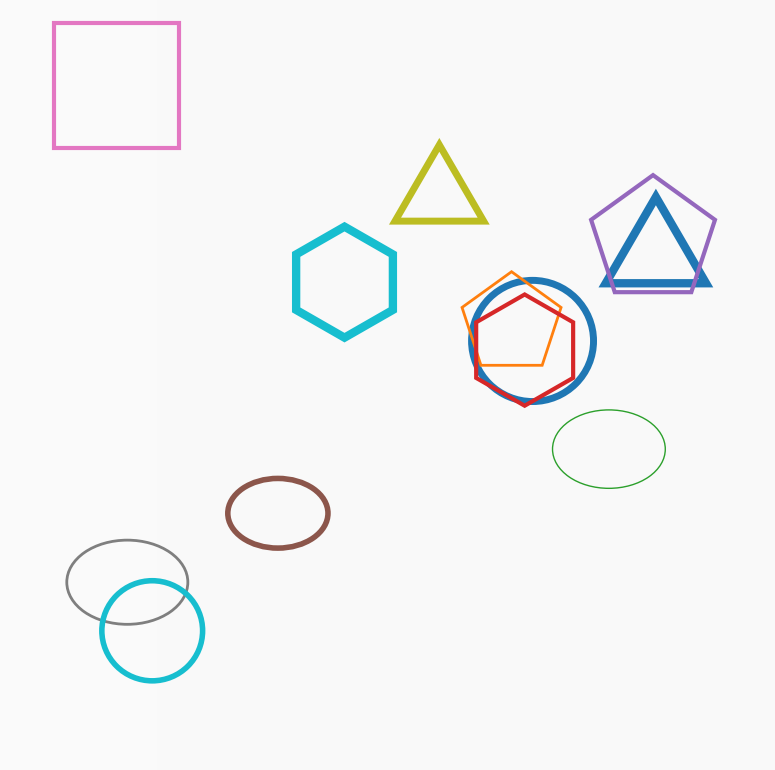[{"shape": "triangle", "thickness": 3, "radius": 0.37, "center": [0.846, 0.669]}, {"shape": "circle", "thickness": 2.5, "radius": 0.39, "center": [0.687, 0.557]}, {"shape": "pentagon", "thickness": 1, "radius": 0.34, "center": [0.66, 0.58]}, {"shape": "oval", "thickness": 0.5, "radius": 0.36, "center": [0.786, 0.417]}, {"shape": "hexagon", "thickness": 1.5, "radius": 0.36, "center": [0.677, 0.545]}, {"shape": "pentagon", "thickness": 1.5, "radius": 0.42, "center": [0.843, 0.689]}, {"shape": "oval", "thickness": 2, "radius": 0.32, "center": [0.359, 0.333]}, {"shape": "square", "thickness": 1.5, "radius": 0.4, "center": [0.15, 0.889]}, {"shape": "oval", "thickness": 1, "radius": 0.39, "center": [0.164, 0.244]}, {"shape": "triangle", "thickness": 2.5, "radius": 0.33, "center": [0.567, 0.746]}, {"shape": "hexagon", "thickness": 3, "radius": 0.36, "center": [0.445, 0.634]}, {"shape": "circle", "thickness": 2, "radius": 0.33, "center": [0.196, 0.181]}]